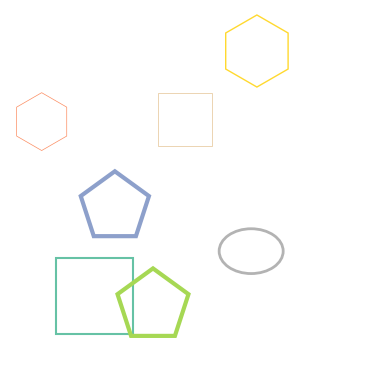[{"shape": "square", "thickness": 1.5, "radius": 0.5, "center": [0.245, 0.231]}, {"shape": "hexagon", "thickness": 0.5, "radius": 0.38, "center": [0.108, 0.684]}, {"shape": "pentagon", "thickness": 3, "radius": 0.47, "center": [0.298, 0.462]}, {"shape": "pentagon", "thickness": 3, "radius": 0.48, "center": [0.397, 0.206]}, {"shape": "hexagon", "thickness": 1, "radius": 0.47, "center": [0.667, 0.867]}, {"shape": "square", "thickness": 0.5, "radius": 0.35, "center": [0.48, 0.69]}, {"shape": "oval", "thickness": 2, "radius": 0.42, "center": [0.652, 0.348]}]